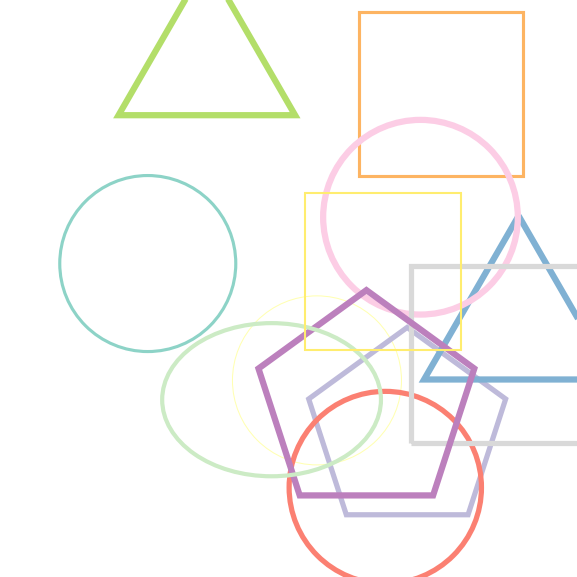[{"shape": "circle", "thickness": 1.5, "radius": 0.76, "center": [0.256, 0.543]}, {"shape": "circle", "thickness": 0.5, "radius": 0.73, "center": [0.549, 0.34]}, {"shape": "pentagon", "thickness": 2.5, "radius": 0.9, "center": [0.705, 0.253]}, {"shape": "circle", "thickness": 2.5, "radius": 0.83, "center": [0.667, 0.155]}, {"shape": "triangle", "thickness": 3, "radius": 0.94, "center": [0.898, 0.436]}, {"shape": "square", "thickness": 1.5, "radius": 0.71, "center": [0.763, 0.836]}, {"shape": "triangle", "thickness": 3, "radius": 0.88, "center": [0.358, 0.888]}, {"shape": "circle", "thickness": 3, "radius": 0.84, "center": [0.728, 0.623]}, {"shape": "square", "thickness": 2.5, "radius": 0.76, "center": [0.865, 0.385]}, {"shape": "pentagon", "thickness": 3, "radius": 0.98, "center": [0.634, 0.3]}, {"shape": "oval", "thickness": 2, "radius": 0.95, "center": [0.47, 0.307]}, {"shape": "square", "thickness": 1, "radius": 0.68, "center": [0.664, 0.529]}]